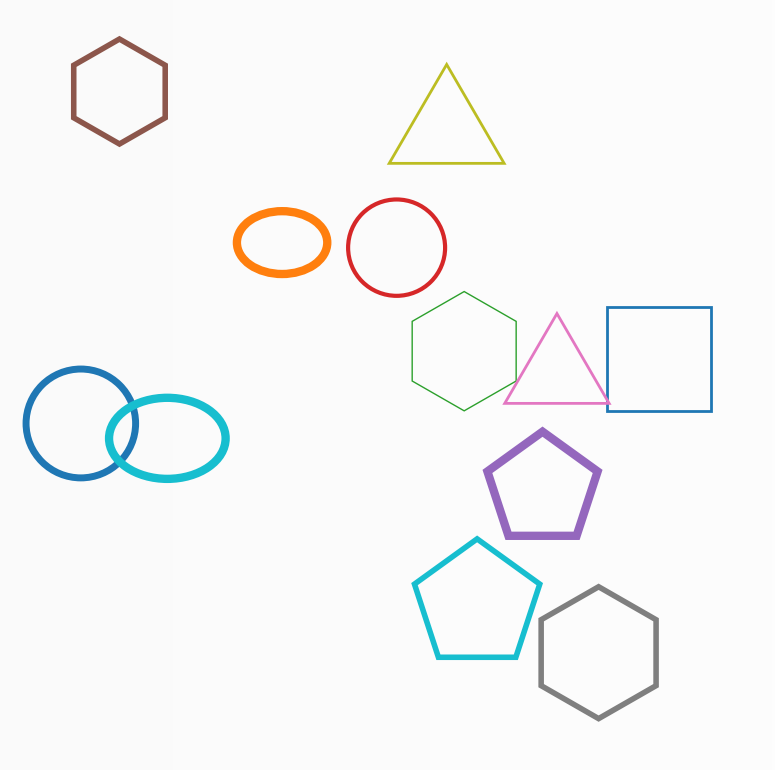[{"shape": "square", "thickness": 1, "radius": 0.34, "center": [0.85, 0.534]}, {"shape": "circle", "thickness": 2.5, "radius": 0.35, "center": [0.104, 0.45]}, {"shape": "oval", "thickness": 3, "radius": 0.29, "center": [0.364, 0.685]}, {"shape": "hexagon", "thickness": 0.5, "radius": 0.39, "center": [0.599, 0.544]}, {"shape": "circle", "thickness": 1.5, "radius": 0.31, "center": [0.512, 0.678]}, {"shape": "pentagon", "thickness": 3, "radius": 0.37, "center": [0.7, 0.365]}, {"shape": "hexagon", "thickness": 2, "radius": 0.34, "center": [0.154, 0.881]}, {"shape": "triangle", "thickness": 1, "radius": 0.39, "center": [0.719, 0.515]}, {"shape": "hexagon", "thickness": 2, "radius": 0.43, "center": [0.772, 0.152]}, {"shape": "triangle", "thickness": 1, "radius": 0.43, "center": [0.576, 0.831]}, {"shape": "pentagon", "thickness": 2, "radius": 0.42, "center": [0.616, 0.215]}, {"shape": "oval", "thickness": 3, "radius": 0.38, "center": [0.216, 0.431]}]